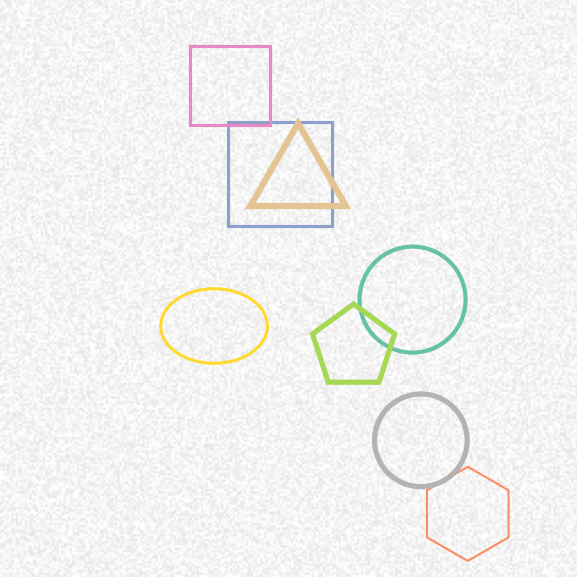[{"shape": "circle", "thickness": 2, "radius": 0.46, "center": [0.714, 0.48]}, {"shape": "hexagon", "thickness": 1, "radius": 0.41, "center": [0.81, 0.109]}, {"shape": "square", "thickness": 1.5, "radius": 0.45, "center": [0.485, 0.698]}, {"shape": "square", "thickness": 1.5, "radius": 0.35, "center": [0.398, 0.851]}, {"shape": "pentagon", "thickness": 2.5, "radius": 0.37, "center": [0.612, 0.398]}, {"shape": "oval", "thickness": 1.5, "radius": 0.46, "center": [0.371, 0.435]}, {"shape": "triangle", "thickness": 3, "radius": 0.48, "center": [0.516, 0.69]}, {"shape": "circle", "thickness": 2.5, "radius": 0.4, "center": [0.729, 0.237]}]